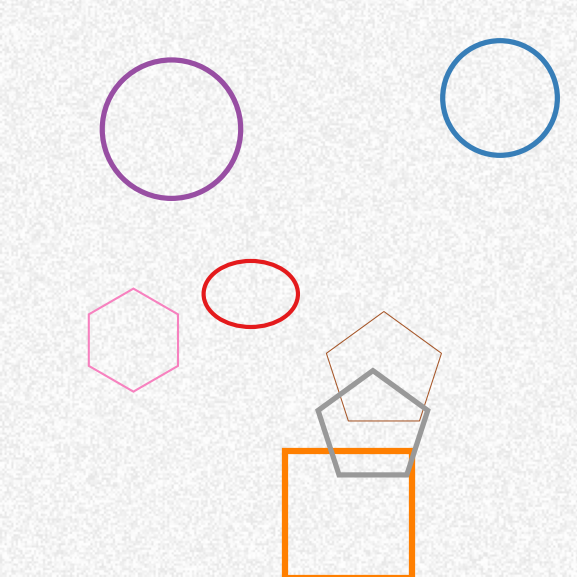[{"shape": "oval", "thickness": 2, "radius": 0.41, "center": [0.434, 0.49]}, {"shape": "circle", "thickness": 2.5, "radius": 0.5, "center": [0.866, 0.829]}, {"shape": "circle", "thickness": 2.5, "radius": 0.6, "center": [0.297, 0.775]}, {"shape": "square", "thickness": 3, "radius": 0.55, "center": [0.603, 0.108]}, {"shape": "pentagon", "thickness": 0.5, "radius": 0.52, "center": [0.665, 0.355]}, {"shape": "hexagon", "thickness": 1, "radius": 0.45, "center": [0.231, 0.41]}, {"shape": "pentagon", "thickness": 2.5, "radius": 0.5, "center": [0.646, 0.258]}]